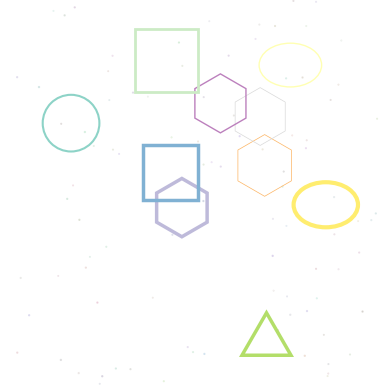[{"shape": "circle", "thickness": 1.5, "radius": 0.37, "center": [0.185, 0.68]}, {"shape": "oval", "thickness": 1, "radius": 0.41, "center": [0.754, 0.831]}, {"shape": "hexagon", "thickness": 2.5, "radius": 0.38, "center": [0.472, 0.461]}, {"shape": "square", "thickness": 2.5, "radius": 0.35, "center": [0.443, 0.552]}, {"shape": "hexagon", "thickness": 0.5, "radius": 0.4, "center": [0.687, 0.57]}, {"shape": "triangle", "thickness": 2.5, "radius": 0.37, "center": [0.692, 0.114]}, {"shape": "hexagon", "thickness": 0.5, "radius": 0.38, "center": [0.676, 0.697]}, {"shape": "hexagon", "thickness": 1, "radius": 0.38, "center": [0.573, 0.732]}, {"shape": "square", "thickness": 2, "radius": 0.41, "center": [0.432, 0.842]}, {"shape": "oval", "thickness": 3, "radius": 0.42, "center": [0.846, 0.468]}]